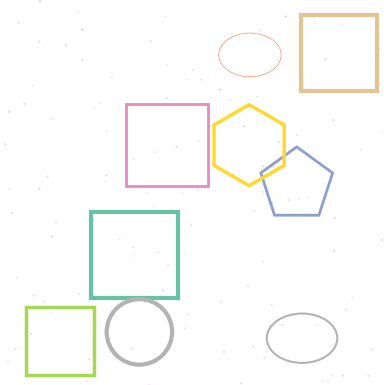[{"shape": "square", "thickness": 3, "radius": 0.56, "center": [0.349, 0.337]}, {"shape": "oval", "thickness": 0.5, "radius": 0.41, "center": [0.649, 0.857]}, {"shape": "pentagon", "thickness": 2, "radius": 0.49, "center": [0.771, 0.52]}, {"shape": "square", "thickness": 2, "radius": 0.53, "center": [0.433, 0.623]}, {"shape": "square", "thickness": 2.5, "radius": 0.44, "center": [0.155, 0.113]}, {"shape": "hexagon", "thickness": 2.5, "radius": 0.53, "center": [0.647, 0.623]}, {"shape": "square", "thickness": 3, "radius": 0.49, "center": [0.881, 0.862]}, {"shape": "oval", "thickness": 1.5, "radius": 0.46, "center": [0.785, 0.122]}, {"shape": "circle", "thickness": 3, "radius": 0.43, "center": [0.362, 0.138]}]